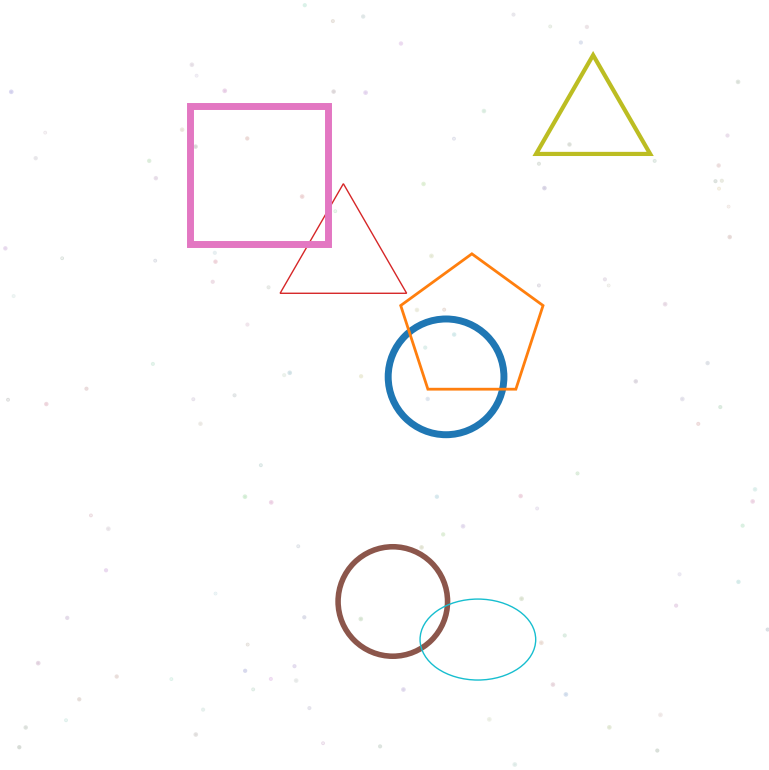[{"shape": "circle", "thickness": 2.5, "radius": 0.38, "center": [0.579, 0.511]}, {"shape": "pentagon", "thickness": 1, "radius": 0.49, "center": [0.613, 0.573]}, {"shape": "triangle", "thickness": 0.5, "radius": 0.47, "center": [0.446, 0.667]}, {"shape": "circle", "thickness": 2, "radius": 0.36, "center": [0.51, 0.219]}, {"shape": "square", "thickness": 2.5, "radius": 0.45, "center": [0.336, 0.773]}, {"shape": "triangle", "thickness": 1.5, "radius": 0.43, "center": [0.77, 0.843]}, {"shape": "oval", "thickness": 0.5, "radius": 0.38, "center": [0.621, 0.169]}]